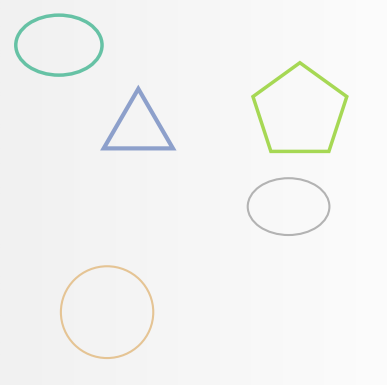[{"shape": "oval", "thickness": 2.5, "radius": 0.56, "center": [0.152, 0.883]}, {"shape": "triangle", "thickness": 3, "radius": 0.52, "center": [0.357, 0.666]}, {"shape": "pentagon", "thickness": 2.5, "radius": 0.64, "center": [0.774, 0.71]}, {"shape": "circle", "thickness": 1.5, "radius": 0.6, "center": [0.276, 0.189]}, {"shape": "oval", "thickness": 1.5, "radius": 0.53, "center": [0.745, 0.463]}]